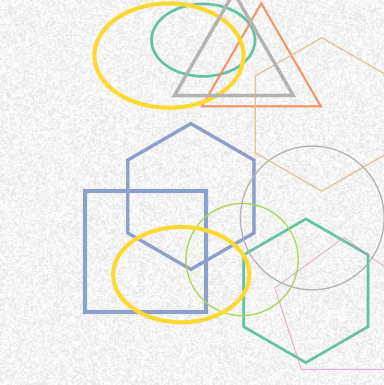[{"shape": "hexagon", "thickness": 2, "radius": 0.93, "center": [0.794, 0.245]}, {"shape": "oval", "thickness": 2, "radius": 0.67, "center": [0.528, 0.896]}, {"shape": "triangle", "thickness": 1.5, "radius": 0.89, "center": [0.679, 0.813]}, {"shape": "hexagon", "thickness": 2.5, "radius": 0.95, "center": [0.496, 0.49]}, {"shape": "square", "thickness": 3, "radius": 0.79, "center": [0.378, 0.348]}, {"shape": "pentagon", "thickness": 0.5, "radius": 0.95, "center": [0.894, 0.194]}, {"shape": "circle", "thickness": 1, "radius": 0.73, "center": [0.629, 0.326]}, {"shape": "oval", "thickness": 3, "radius": 0.97, "center": [0.439, 0.856]}, {"shape": "oval", "thickness": 3, "radius": 0.88, "center": [0.471, 0.287]}, {"shape": "hexagon", "thickness": 1, "radius": 1.0, "center": [0.836, 0.703]}, {"shape": "triangle", "thickness": 2.5, "radius": 0.89, "center": [0.607, 0.841]}, {"shape": "circle", "thickness": 1, "radius": 0.93, "center": [0.811, 0.434]}]